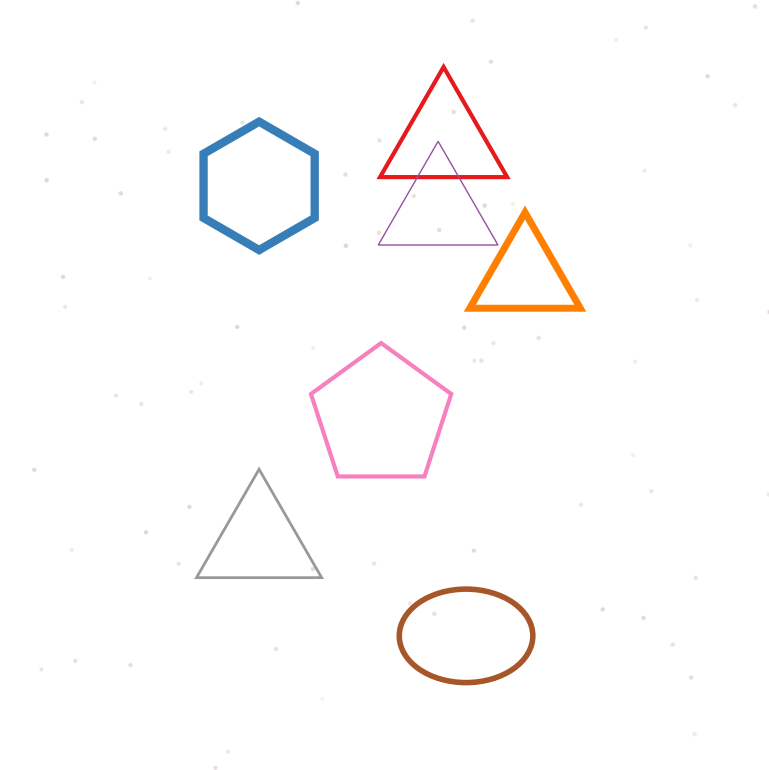[{"shape": "triangle", "thickness": 1.5, "radius": 0.48, "center": [0.576, 0.818]}, {"shape": "hexagon", "thickness": 3, "radius": 0.42, "center": [0.337, 0.759]}, {"shape": "triangle", "thickness": 0.5, "radius": 0.45, "center": [0.569, 0.727]}, {"shape": "triangle", "thickness": 2.5, "radius": 0.41, "center": [0.682, 0.641]}, {"shape": "oval", "thickness": 2, "radius": 0.43, "center": [0.605, 0.174]}, {"shape": "pentagon", "thickness": 1.5, "radius": 0.48, "center": [0.495, 0.459]}, {"shape": "triangle", "thickness": 1, "radius": 0.47, "center": [0.336, 0.297]}]